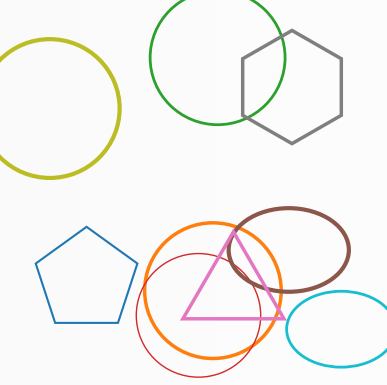[{"shape": "pentagon", "thickness": 1.5, "radius": 0.69, "center": [0.223, 0.273]}, {"shape": "circle", "thickness": 2.5, "radius": 0.88, "center": [0.55, 0.245]}, {"shape": "circle", "thickness": 2, "radius": 0.87, "center": [0.562, 0.85]}, {"shape": "circle", "thickness": 1, "radius": 0.8, "center": [0.512, 0.181]}, {"shape": "oval", "thickness": 3, "radius": 0.78, "center": [0.745, 0.351]}, {"shape": "triangle", "thickness": 2.5, "radius": 0.75, "center": [0.602, 0.247]}, {"shape": "hexagon", "thickness": 2.5, "radius": 0.73, "center": [0.754, 0.774]}, {"shape": "circle", "thickness": 3, "radius": 0.9, "center": [0.129, 0.718]}, {"shape": "oval", "thickness": 2, "radius": 0.7, "center": [0.881, 0.145]}]